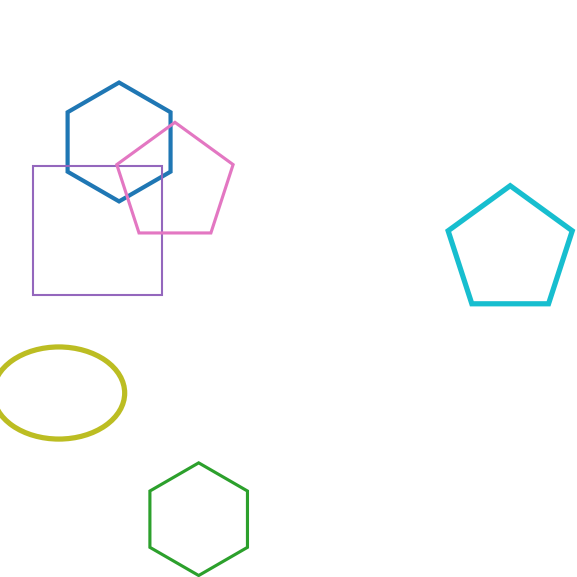[{"shape": "hexagon", "thickness": 2, "radius": 0.51, "center": [0.206, 0.753]}, {"shape": "hexagon", "thickness": 1.5, "radius": 0.49, "center": [0.344, 0.1]}, {"shape": "square", "thickness": 1, "radius": 0.56, "center": [0.169, 0.6]}, {"shape": "pentagon", "thickness": 1.5, "radius": 0.53, "center": [0.303, 0.681]}, {"shape": "oval", "thickness": 2.5, "radius": 0.57, "center": [0.102, 0.319]}, {"shape": "pentagon", "thickness": 2.5, "radius": 0.57, "center": [0.883, 0.565]}]